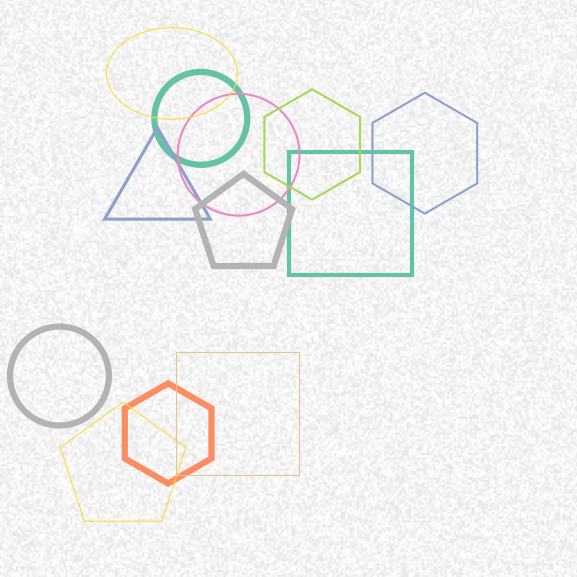[{"shape": "circle", "thickness": 3, "radius": 0.4, "center": [0.348, 0.794]}, {"shape": "square", "thickness": 2, "radius": 0.53, "center": [0.607, 0.629]}, {"shape": "hexagon", "thickness": 3, "radius": 0.43, "center": [0.291, 0.249]}, {"shape": "hexagon", "thickness": 1, "radius": 0.52, "center": [0.736, 0.734]}, {"shape": "triangle", "thickness": 1.5, "radius": 0.53, "center": [0.273, 0.672]}, {"shape": "circle", "thickness": 1, "radius": 0.53, "center": [0.413, 0.731]}, {"shape": "hexagon", "thickness": 1, "radius": 0.48, "center": [0.541, 0.749]}, {"shape": "oval", "thickness": 0.5, "radius": 0.57, "center": [0.298, 0.872]}, {"shape": "pentagon", "thickness": 0.5, "radius": 0.57, "center": [0.213, 0.189]}, {"shape": "square", "thickness": 0.5, "radius": 0.53, "center": [0.411, 0.283]}, {"shape": "circle", "thickness": 3, "radius": 0.43, "center": [0.103, 0.348]}, {"shape": "pentagon", "thickness": 3, "radius": 0.44, "center": [0.422, 0.61]}]